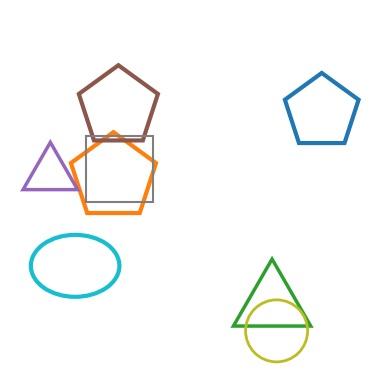[{"shape": "pentagon", "thickness": 3, "radius": 0.5, "center": [0.836, 0.71]}, {"shape": "pentagon", "thickness": 3, "radius": 0.58, "center": [0.295, 0.541]}, {"shape": "triangle", "thickness": 2.5, "radius": 0.58, "center": [0.707, 0.211]}, {"shape": "triangle", "thickness": 2.5, "radius": 0.41, "center": [0.131, 0.548]}, {"shape": "pentagon", "thickness": 3, "radius": 0.54, "center": [0.307, 0.723]}, {"shape": "square", "thickness": 1.5, "radius": 0.43, "center": [0.31, 0.561]}, {"shape": "circle", "thickness": 2, "radius": 0.4, "center": [0.718, 0.141]}, {"shape": "oval", "thickness": 3, "radius": 0.57, "center": [0.195, 0.31]}]